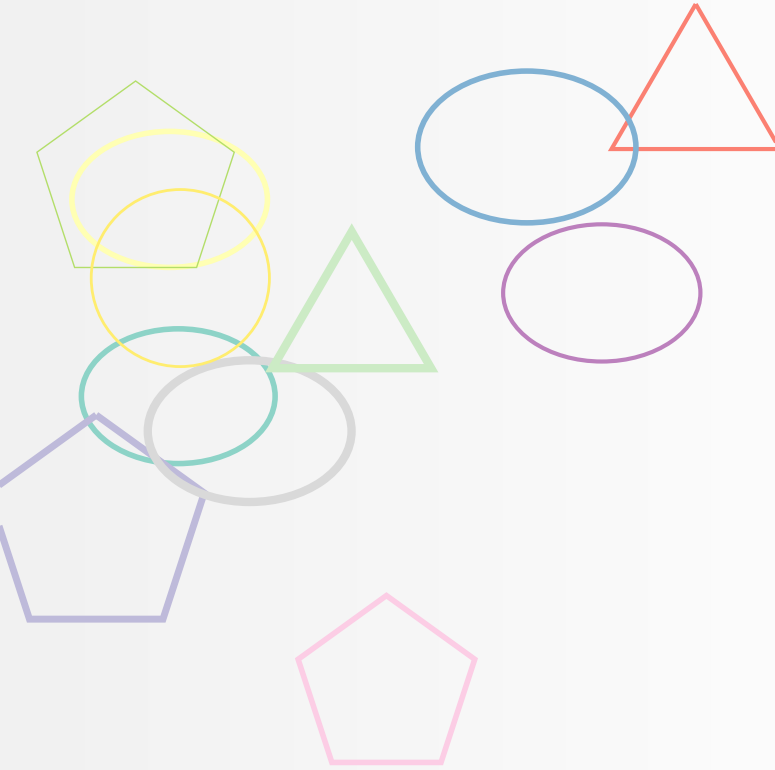[{"shape": "oval", "thickness": 2, "radius": 0.62, "center": [0.23, 0.485]}, {"shape": "oval", "thickness": 2, "radius": 0.63, "center": [0.219, 0.741]}, {"shape": "pentagon", "thickness": 2.5, "radius": 0.73, "center": [0.124, 0.314]}, {"shape": "triangle", "thickness": 1.5, "radius": 0.63, "center": [0.898, 0.869]}, {"shape": "oval", "thickness": 2, "radius": 0.7, "center": [0.68, 0.809]}, {"shape": "pentagon", "thickness": 0.5, "radius": 0.67, "center": [0.175, 0.761]}, {"shape": "pentagon", "thickness": 2, "radius": 0.6, "center": [0.499, 0.107]}, {"shape": "oval", "thickness": 3, "radius": 0.66, "center": [0.322, 0.44]}, {"shape": "oval", "thickness": 1.5, "radius": 0.64, "center": [0.776, 0.62]}, {"shape": "triangle", "thickness": 3, "radius": 0.59, "center": [0.454, 0.581]}, {"shape": "circle", "thickness": 1, "radius": 0.57, "center": [0.233, 0.639]}]